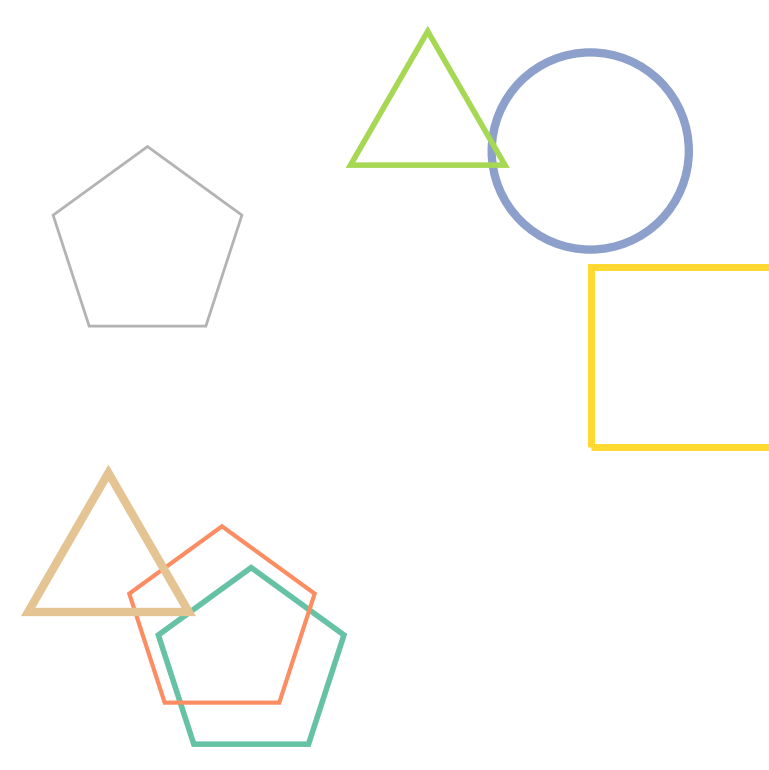[{"shape": "pentagon", "thickness": 2, "radius": 0.63, "center": [0.326, 0.136]}, {"shape": "pentagon", "thickness": 1.5, "radius": 0.63, "center": [0.288, 0.19]}, {"shape": "circle", "thickness": 3, "radius": 0.64, "center": [0.767, 0.804]}, {"shape": "triangle", "thickness": 2, "radius": 0.58, "center": [0.555, 0.843]}, {"shape": "square", "thickness": 2.5, "radius": 0.58, "center": [0.884, 0.537]}, {"shape": "triangle", "thickness": 3, "radius": 0.6, "center": [0.141, 0.265]}, {"shape": "pentagon", "thickness": 1, "radius": 0.64, "center": [0.192, 0.681]}]